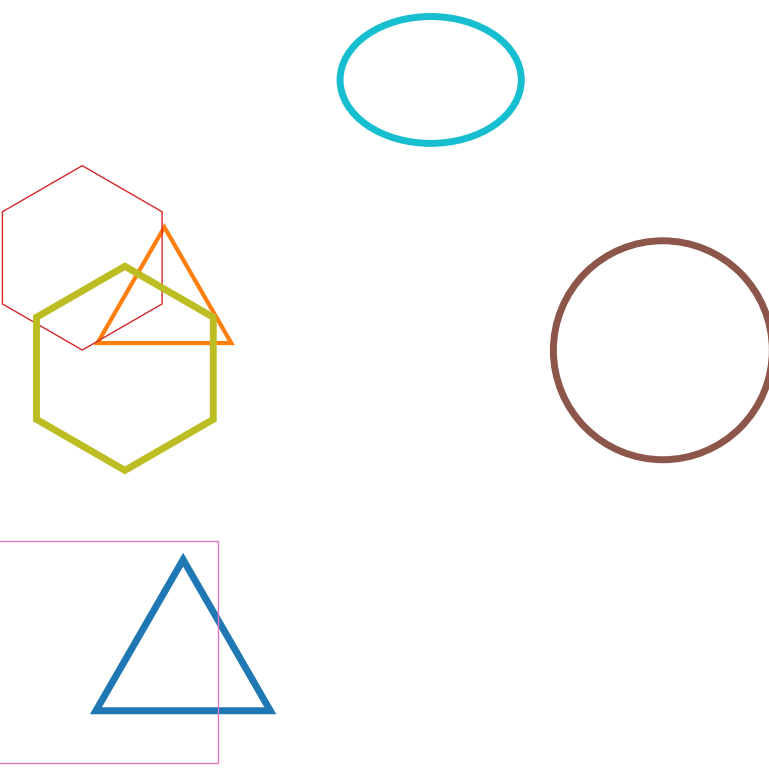[{"shape": "triangle", "thickness": 2.5, "radius": 0.65, "center": [0.238, 0.142]}, {"shape": "triangle", "thickness": 1.5, "radius": 0.5, "center": [0.213, 0.605]}, {"shape": "hexagon", "thickness": 0.5, "radius": 0.6, "center": [0.107, 0.665]}, {"shape": "circle", "thickness": 2.5, "radius": 0.71, "center": [0.861, 0.545]}, {"shape": "square", "thickness": 0.5, "radius": 0.72, "center": [0.139, 0.153]}, {"shape": "hexagon", "thickness": 2.5, "radius": 0.66, "center": [0.162, 0.522]}, {"shape": "oval", "thickness": 2.5, "radius": 0.59, "center": [0.559, 0.896]}]